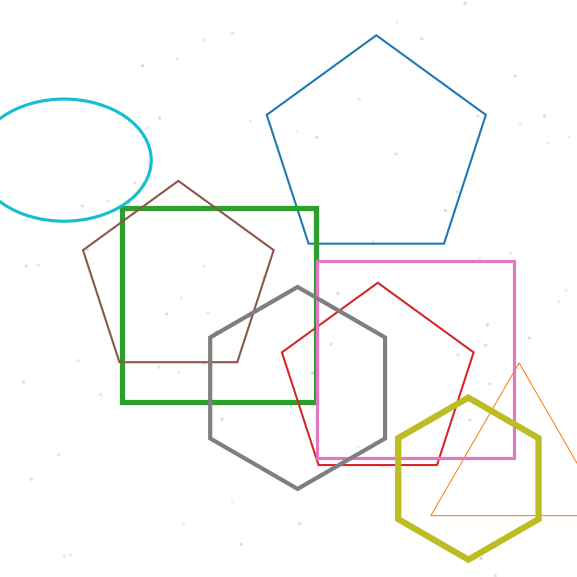[{"shape": "pentagon", "thickness": 1, "radius": 1.0, "center": [0.652, 0.739]}, {"shape": "triangle", "thickness": 0.5, "radius": 0.88, "center": [0.899, 0.194]}, {"shape": "square", "thickness": 2.5, "radius": 0.84, "center": [0.379, 0.471]}, {"shape": "pentagon", "thickness": 1, "radius": 0.87, "center": [0.654, 0.335]}, {"shape": "pentagon", "thickness": 1, "radius": 0.87, "center": [0.309, 0.512]}, {"shape": "square", "thickness": 1.5, "radius": 0.85, "center": [0.72, 0.376]}, {"shape": "hexagon", "thickness": 2, "radius": 0.87, "center": [0.515, 0.327]}, {"shape": "hexagon", "thickness": 3, "radius": 0.7, "center": [0.811, 0.17]}, {"shape": "oval", "thickness": 1.5, "radius": 0.76, "center": [0.111, 0.722]}]